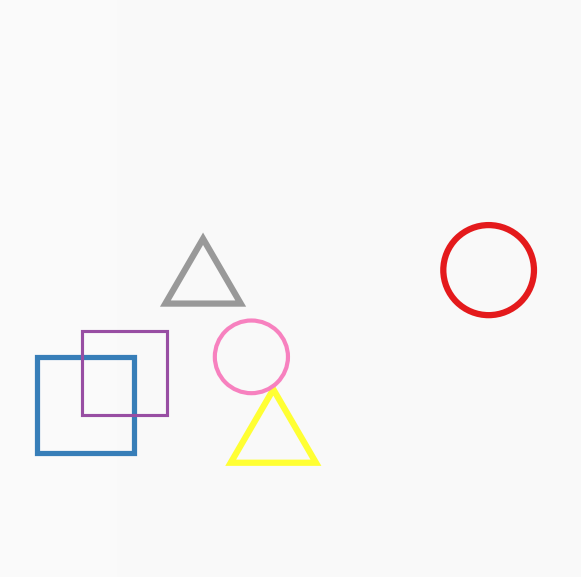[{"shape": "circle", "thickness": 3, "radius": 0.39, "center": [0.841, 0.531]}, {"shape": "square", "thickness": 2.5, "radius": 0.41, "center": [0.147, 0.298]}, {"shape": "square", "thickness": 1.5, "radius": 0.36, "center": [0.214, 0.353]}, {"shape": "triangle", "thickness": 3, "radius": 0.42, "center": [0.47, 0.24]}, {"shape": "circle", "thickness": 2, "radius": 0.31, "center": [0.433, 0.381]}, {"shape": "triangle", "thickness": 3, "radius": 0.37, "center": [0.349, 0.511]}]